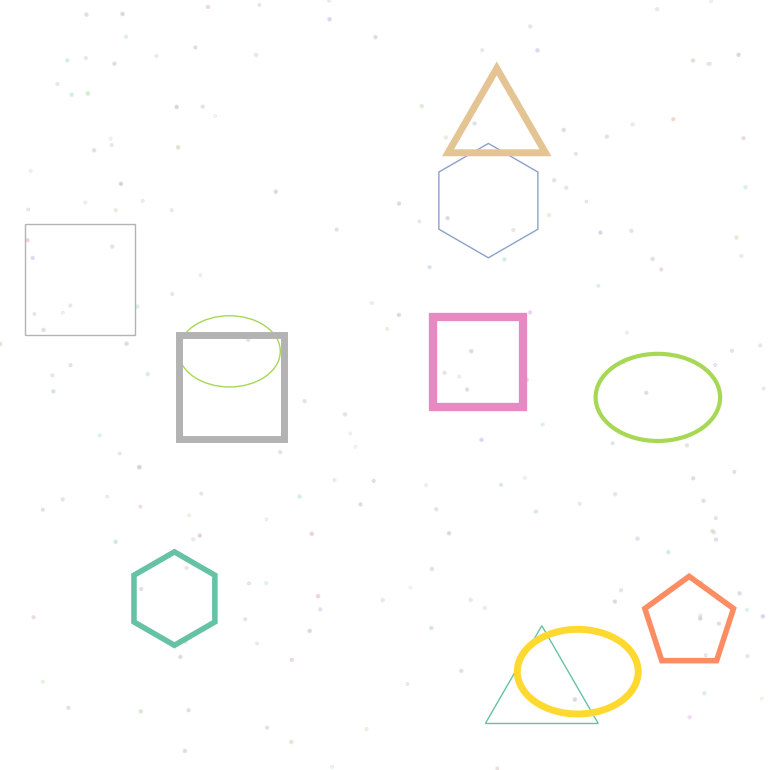[{"shape": "hexagon", "thickness": 2, "radius": 0.3, "center": [0.227, 0.223]}, {"shape": "triangle", "thickness": 0.5, "radius": 0.42, "center": [0.704, 0.103]}, {"shape": "pentagon", "thickness": 2, "radius": 0.3, "center": [0.895, 0.191]}, {"shape": "hexagon", "thickness": 0.5, "radius": 0.37, "center": [0.634, 0.739]}, {"shape": "square", "thickness": 3, "radius": 0.29, "center": [0.62, 0.53]}, {"shape": "oval", "thickness": 1.5, "radius": 0.4, "center": [0.854, 0.484]}, {"shape": "oval", "thickness": 0.5, "radius": 0.33, "center": [0.298, 0.544]}, {"shape": "oval", "thickness": 2.5, "radius": 0.39, "center": [0.75, 0.128]}, {"shape": "triangle", "thickness": 2.5, "radius": 0.37, "center": [0.645, 0.838]}, {"shape": "square", "thickness": 0.5, "radius": 0.36, "center": [0.104, 0.637]}, {"shape": "square", "thickness": 2.5, "radius": 0.34, "center": [0.3, 0.497]}]